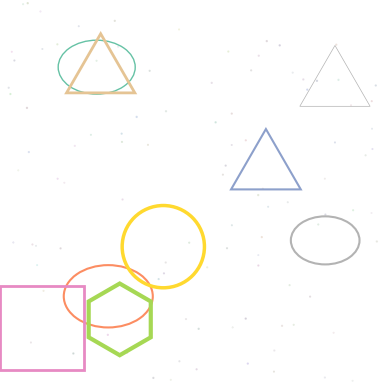[{"shape": "oval", "thickness": 1, "radius": 0.5, "center": [0.251, 0.826]}, {"shape": "oval", "thickness": 1.5, "radius": 0.58, "center": [0.281, 0.23]}, {"shape": "triangle", "thickness": 1.5, "radius": 0.52, "center": [0.691, 0.56]}, {"shape": "square", "thickness": 2, "radius": 0.55, "center": [0.11, 0.149]}, {"shape": "hexagon", "thickness": 3, "radius": 0.47, "center": [0.311, 0.17]}, {"shape": "circle", "thickness": 2.5, "radius": 0.53, "center": [0.424, 0.359]}, {"shape": "triangle", "thickness": 2, "radius": 0.51, "center": [0.262, 0.81]}, {"shape": "oval", "thickness": 1.5, "radius": 0.45, "center": [0.845, 0.376]}, {"shape": "triangle", "thickness": 0.5, "radius": 0.53, "center": [0.87, 0.777]}]